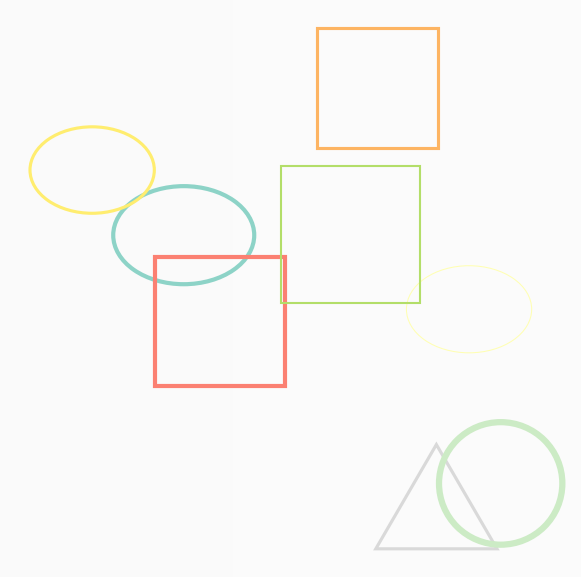[{"shape": "oval", "thickness": 2, "radius": 0.61, "center": [0.316, 0.592]}, {"shape": "oval", "thickness": 0.5, "radius": 0.54, "center": [0.807, 0.464]}, {"shape": "square", "thickness": 2, "radius": 0.56, "center": [0.379, 0.442]}, {"shape": "square", "thickness": 1.5, "radius": 0.52, "center": [0.649, 0.847]}, {"shape": "square", "thickness": 1, "radius": 0.6, "center": [0.603, 0.593]}, {"shape": "triangle", "thickness": 1.5, "radius": 0.6, "center": [0.751, 0.109]}, {"shape": "circle", "thickness": 3, "radius": 0.53, "center": [0.861, 0.162]}, {"shape": "oval", "thickness": 1.5, "radius": 0.53, "center": [0.159, 0.705]}]